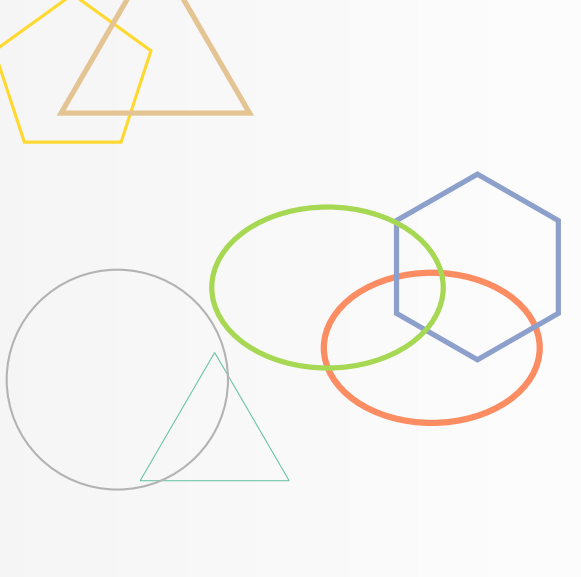[{"shape": "triangle", "thickness": 0.5, "radius": 0.74, "center": [0.369, 0.241]}, {"shape": "oval", "thickness": 3, "radius": 0.93, "center": [0.743, 0.397]}, {"shape": "hexagon", "thickness": 2.5, "radius": 0.8, "center": [0.821, 0.537]}, {"shape": "oval", "thickness": 2.5, "radius": 1.0, "center": [0.563, 0.501]}, {"shape": "pentagon", "thickness": 1.5, "radius": 0.71, "center": [0.125, 0.868]}, {"shape": "triangle", "thickness": 2.5, "radius": 0.94, "center": [0.267, 0.897]}, {"shape": "circle", "thickness": 1, "radius": 0.95, "center": [0.202, 0.342]}]